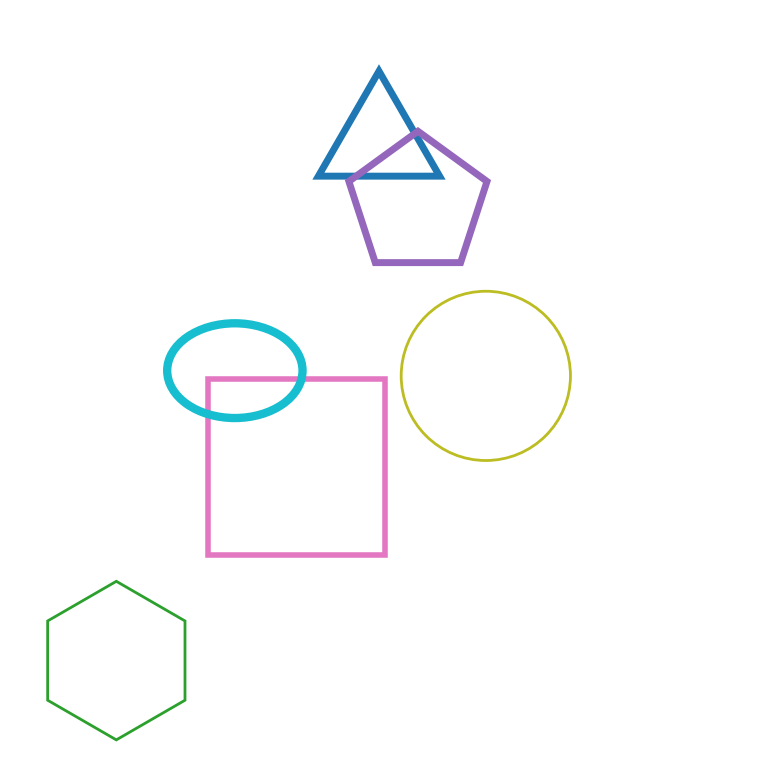[{"shape": "triangle", "thickness": 2.5, "radius": 0.45, "center": [0.492, 0.817]}, {"shape": "hexagon", "thickness": 1, "radius": 0.51, "center": [0.151, 0.142]}, {"shape": "pentagon", "thickness": 2.5, "radius": 0.47, "center": [0.543, 0.735]}, {"shape": "square", "thickness": 2, "radius": 0.57, "center": [0.385, 0.394]}, {"shape": "circle", "thickness": 1, "radius": 0.55, "center": [0.631, 0.512]}, {"shape": "oval", "thickness": 3, "radius": 0.44, "center": [0.305, 0.519]}]